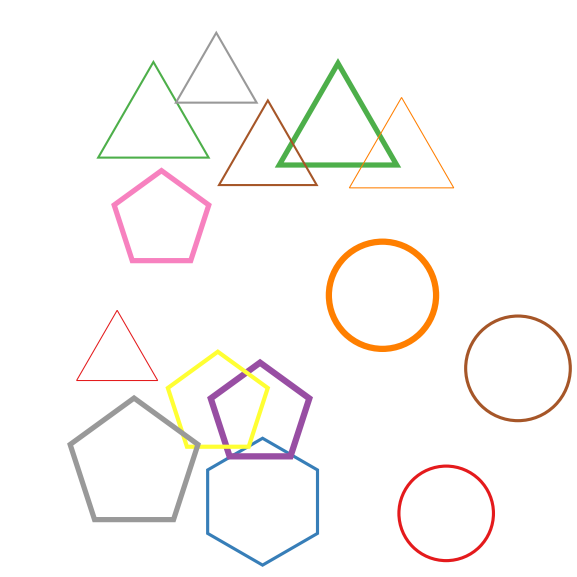[{"shape": "triangle", "thickness": 0.5, "radius": 0.41, "center": [0.203, 0.381]}, {"shape": "circle", "thickness": 1.5, "radius": 0.41, "center": [0.773, 0.11]}, {"shape": "hexagon", "thickness": 1.5, "radius": 0.55, "center": [0.455, 0.13]}, {"shape": "triangle", "thickness": 1, "radius": 0.55, "center": [0.266, 0.781]}, {"shape": "triangle", "thickness": 2.5, "radius": 0.59, "center": [0.585, 0.772]}, {"shape": "pentagon", "thickness": 3, "radius": 0.45, "center": [0.45, 0.281]}, {"shape": "triangle", "thickness": 0.5, "radius": 0.52, "center": [0.695, 0.726]}, {"shape": "circle", "thickness": 3, "radius": 0.46, "center": [0.662, 0.488]}, {"shape": "pentagon", "thickness": 2, "radius": 0.45, "center": [0.377, 0.299]}, {"shape": "circle", "thickness": 1.5, "radius": 0.45, "center": [0.897, 0.361]}, {"shape": "triangle", "thickness": 1, "radius": 0.49, "center": [0.464, 0.728]}, {"shape": "pentagon", "thickness": 2.5, "radius": 0.43, "center": [0.28, 0.617]}, {"shape": "pentagon", "thickness": 2.5, "radius": 0.58, "center": [0.232, 0.193]}, {"shape": "triangle", "thickness": 1, "radius": 0.4, "center": [0.375, 0.862]}]